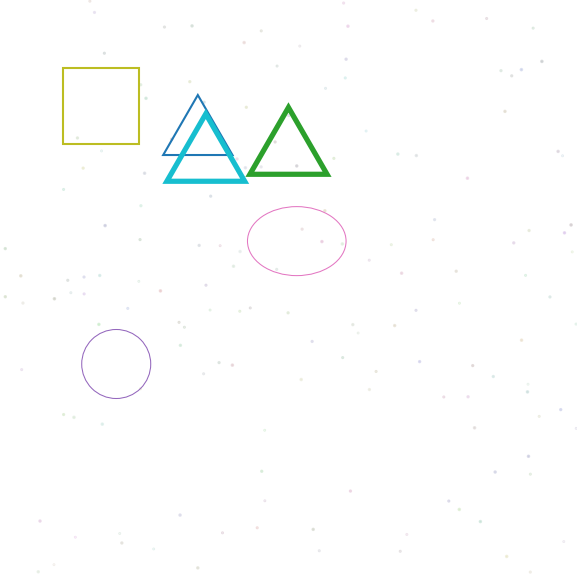[{"shape": "triangle", "thickness": 1, "radius": 0.35, "center": [0.343, 0.765]}, {"shape": "triangle", "thickness": 2.5, "radius": 0.39, "center": [0.5, 0.736]}, {"shape": "circle", "thickness": 0.5, "radius": 0.3, "center": [0.201, 0.369]}, {"shape": "oval", "thickness": 0.5, "radius": 0.43, "center": [0.514, 0.582]}, {"shape": "square", "thickness": 1, "radius": 0.33, "center": [0.175, 0.816]}, {"shape": "triangle", "thickness": 2.5, "radius": 0.39, "center": [0.356, 0.724]}]